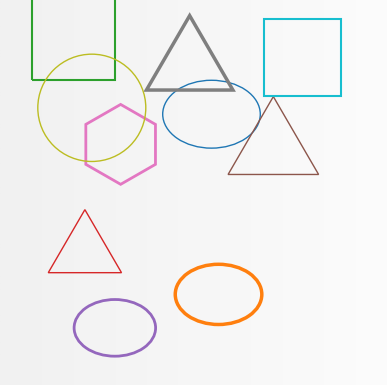[{"shape": "oval", "thickness": 1, "radius": 0.63, "center": [0.546, 0.703]}, {"shape": "oval", "thickness": 2.5, "radius": 0.56, "center": [0.564, 0.235]}, {"shape": "square", "thickness": 1.5, "radius": 0.53, "center": [0.189, 0.898]}, {"shape": "triangle", "thickness": 1, "radius": 0.55, "center": [0.219, 0.346]}, {"shape": "oval", "thickness": 2, "radius": 0.53, "center": [0.296, 0.148]}, {"shape": "triangle", "thickness": 1, "radius": 0.67, "center": [0.705, 0.614]}, {"shape": "hexagon", "thickness": 2, "radius": 0.52, "center": [0.311, 0.625]}, {"shape": "triangle", "thickness": 2.5, "radius": 0.64, "center": [0.489, 0.831]}, {"shape": "circle", "thickness": 1, "radius": 0.7, "center": [0.237, 0.72]}, {"shape": "square", "thickness": 1.5, "radius": 0.5, "center": [0.78, 0.851]}]